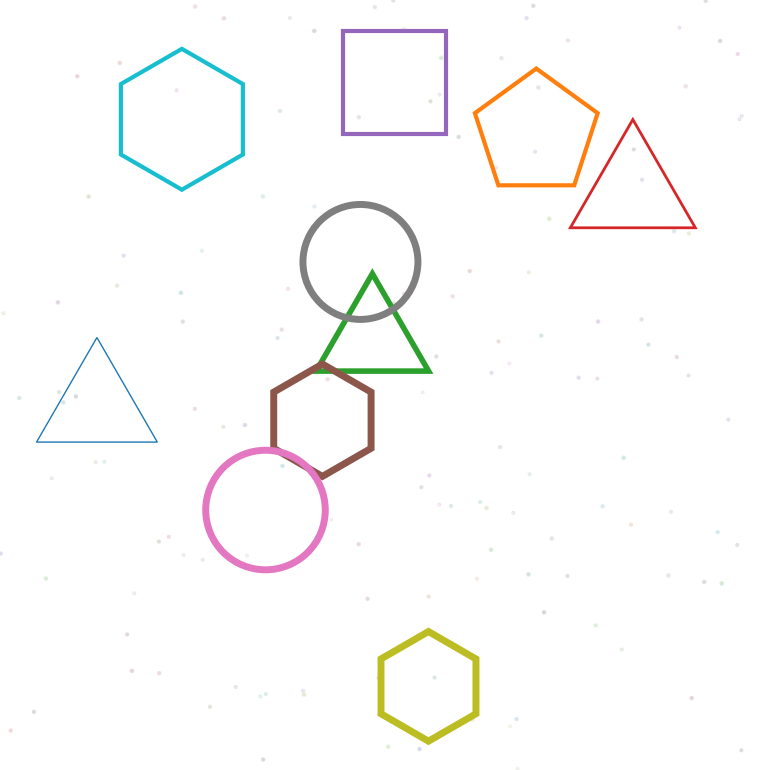[{"shape": "triangle", "thickness": 0.5, "radius": 0.45, "center": [0.126, 0.471]}, {"shape": "pentagon", "thickness": 1.5, "radius": 0.42, "center": [0.696, 0.827]}, {"shape": "triangle", "thickness": 2, "radius": 0.42, "center": [0.484, 0.56]}, {"shape": "triangle", "thickness": 1, "radius": 0.47, "center": [0.822, 0.751]}, {"shape": "square", "thickness": 1.5, "radius": 0.33, "center": [0.512, 0.893]}, {"shape": "hexagon", "thickness": 2.5, "radius": 0.36, "center": [0.419, 0.454]}, {"shape": "circle", "thickness": 2.5, "radius": 0.39, "center": [0.345, 0.338]}, {"shape": "circle", "thickness": 2.5, "radius": 0.37, "center": [0.468, 0.66]}, {"shape": "hexagon", "thickness": 2.5, "radius": 0.36, "center": [0.556, 0.109]}, {"shape": "hexagon", "thickness": 1.5, "radius": 0.46, "center": [0.236, 0.845]}]